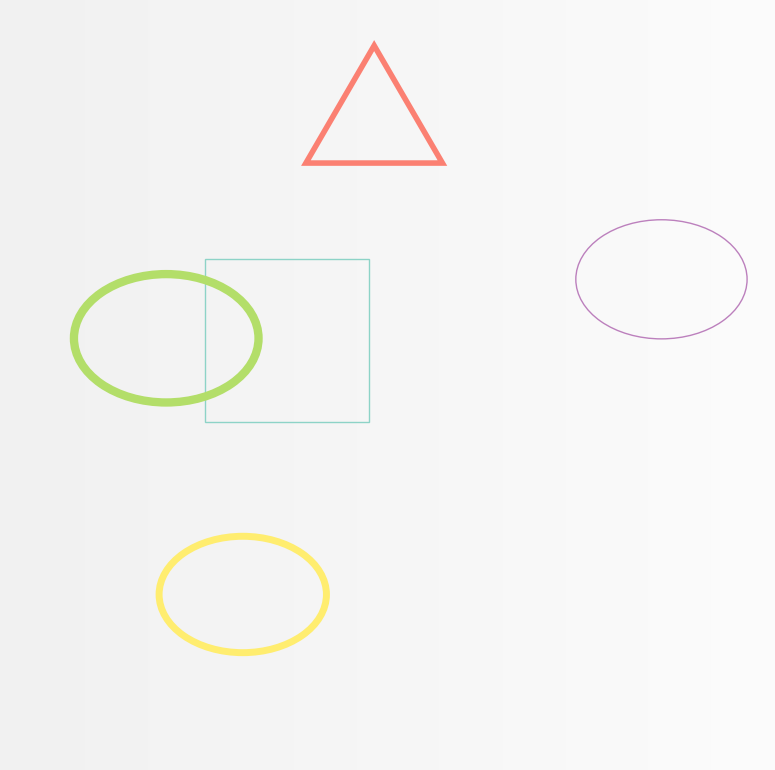[{"shape": "square", "thickness": 0.5, "radius": 0.53, "center": [0.37, 0.558]}, {"shape": "triangle", "thickness": 2, "radius": 0.51, "center": [0.483, 0.839]}, {"shape": "oval", "thickness": 3, "radius": 0.6, "center": [0.215, 0.561]}, {"shape": "oval", "thickness": 0.5, "radius": 0.55, "center": [0.853, 0.637]}, {"shape": "oval", "thickness": 2.5, "radius": 0.54, "center": [0.313, 0.228]}]